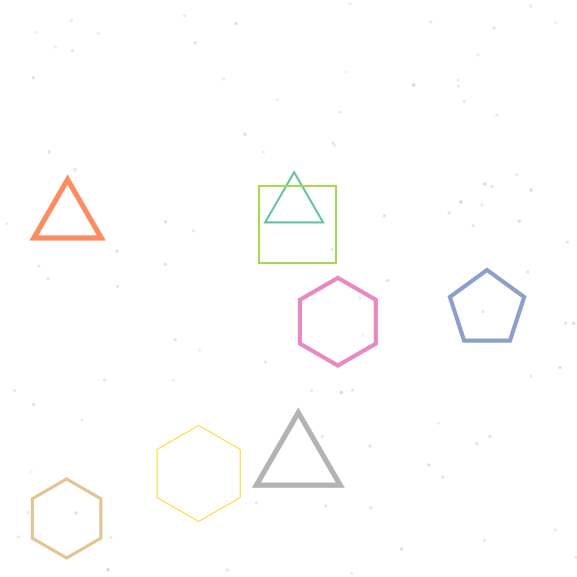[{"shape": "triangle", "thickness": 1, "radius": 0.29, "center": [0.509, 0.643]}, {"shape": "triangle", "thickness": 2.5, "radius": 0.34, "center": [0.117, 0.621]}, {"shape": "pentagon", "thickness": 2, "radius": 0.34, "center": [0.843, 0.464]}, {"shape": "hexagon", "thickness": 2, "radius": 0.38, "center": [0.585, 0.442]}, {"shape": "square", "thickness": 1, "radius": 0.33, "center": [0.515, 0.61]}, {"shape": "hexagon", "thickness": 0.5, "radius": 0.42, "center": [0.344, 0.179]}, {"shape": "hexagon", "thickness": 1.5, "radius": 0.34, "center": [0.115, 0.101]}, {"shape": "triangle", "thickness": 2.5, "radius": 0.42, "center": [0.517, 0.201]}]